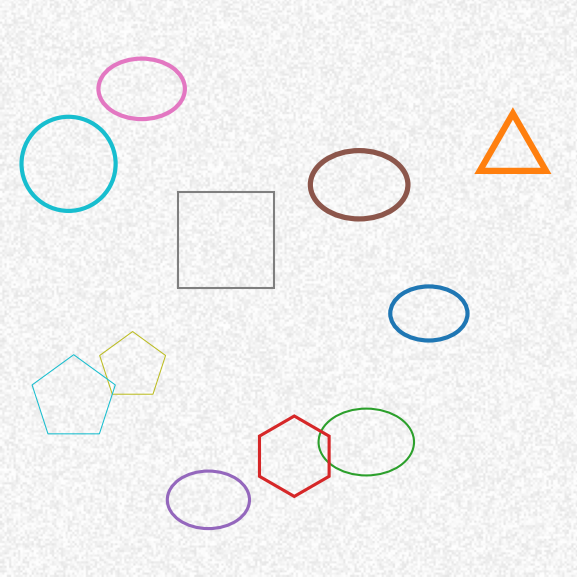[{"shape": "oval", "thickness": 2, "radius": 0.33, "center": [0.743, 0.456]}, {"shape": "triangle", "thickness": 3, "radius": 0.33, "center": [0.888, 0.736]}, {"shape": "oval", "thickness": 1, "radius": 0.41, "center": [0.634, 0.234]}, {"shape": "hexagon", "thickness": 1.5, "radius": 0.35, "center": [0.51, 0.209]}, {"shape": "oval", "thickness": 1.5, "radius": 0.36, "center": [0.361, 0.134]}, {"shape": "oval", "thickness": 2.5, "radius": 0.42, "center": [0.622, 0.679]}, {"shape": "oval", "thickness": 2, "radius": 0.37, "center": [0.245, 0.845]}, {"shape": "square", "thickness": 1, "radius": 0.42, "center": [0.391, 0.583]}, {"shape": "pentagon", "thickness": 0.5, "radius": 0.3, "center": [0.23, 0.365]}, {"shape": "pentagon", "thickness": 0.5, "radius": 0.38, "center": [0.128, 0.309]}, {"shape": "circle", "thickness": 2, "radius": 0.41, "center": [0.119, 0.715]}]